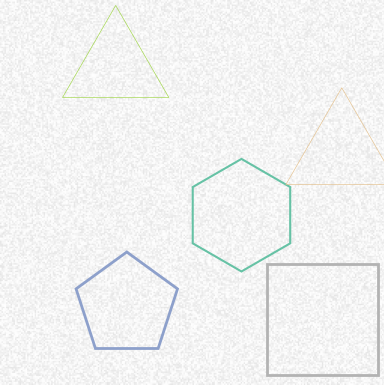[{"shape": "hexagon", "thickness": 1.5, "radius": 0.73, "center": [0.627, 0.441]}, {"shape": "pentagon", "thickness": 2, "radius": 0.69, "center": [0.329, 0.207]}, {"shape": "triangle", "thickness": 0.5, "radius": 0.8, "center": [0.3, 0.826]}, {"shape": "triangle", "thickness": 0.5, "radius": 0.84, "center": [0.888, 0.605]}, {"shape": "square", "thickness": 2, "radius": 0.72, "center": [0.837, 0.171]}]